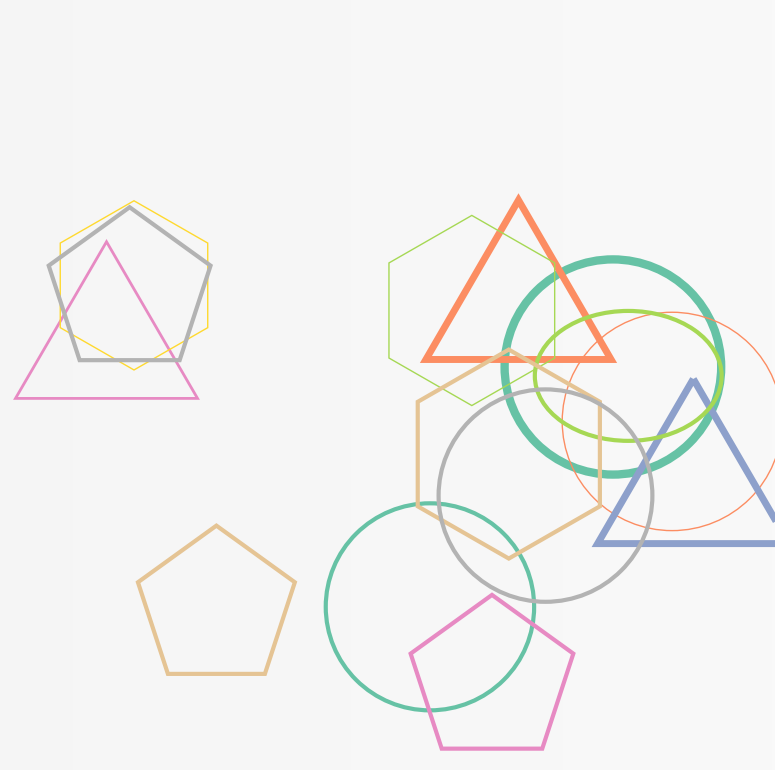[{"shape": "circle", "thickness": 1.5, "radius": 0.67, "center": [0.555, 0.212]}, {"shape": "circle", "thickness": 3, "radius": 0.7, "center": [0.791, 0.523]}, {"shape": "triangle", "thickness": 2.5, "radius": 0.69, "center": [0.669, 0.602]}, {"shape": "circle", "thickness": 0.5, "radius": 0.71, "center": [0.867, 0.453]}, {"shape": "triangle", "thickness": 2.5, "radius": 0.71, "center": [0.895, 0.365]}, {"shape": "pentagon", "thickness": 1.5, "radius": 0.55, "center": [0.635, 0.117]}, {"shape": "triangle", "thickness": 1, "radius": 0.68, "center": [0.137, 0.55]}, {"shape": "oval", "thickness": 1.5, "radius": 0.6, "center": [0.811, 0.512]}, {"shape": "hexagon", "thickness": 0.5, "radius": 0.62, "center": [0.609, 0.597]}, {"shape": "hexagon", "thickness": 0.5, "radius": 0.55, "center": [0.173, 0.629]}, {"shape": "pentagon", "thickness": 1.5, "radius": 0.53, "center": [0.279, 0.211]}, {"shape": "hexagon", "thickness": 1.5, "radius": 0.68, "center": [0.657, 0.41]}, {"shape": "circle", "thickness": 1.5, "radius": 0.69, "center": [0.704, 0.356]}, {"shape": "pentagon", "thickness": 1.5, "radius": 0.55, "center": [0.167, 0.621]}]